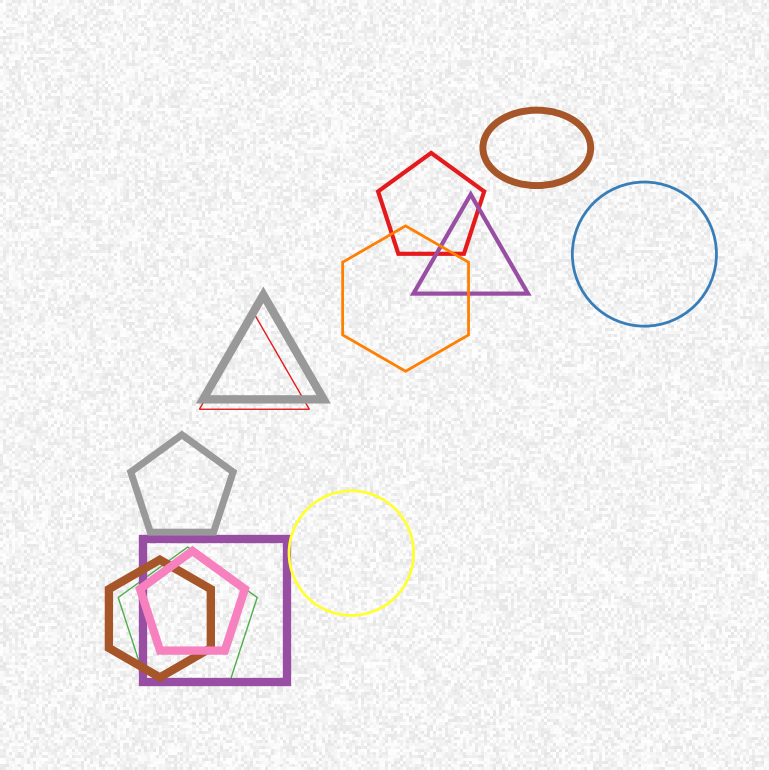[{"shape": "pentagon", "thickness": 1.5, "radius": 0.36, "center": [0.56, 0.729]}, {"shape": "triangle", "thickness": 0.5, "radius": 0.41, "center": [0.33, 0.51]}, {"shape": "circle", "thickness": 1, "radius": 0.47, "center": [0.837, 0.67]}, {"shape": "pentagon", "thickness": 0.5, "radius": 0.47, "center": [0.244, 0.195]}, {"shape": "square", "thickness": 3, "radius": 0.47, "center": [0.279, 0.207]}, {"shape": "triangle", "thickness": 1.5, "radius": 0.43, "center": [0.611, 0.662]}, {"shape": "hexagon", "thickness": 1, "radius": 0.47, "center": [0.527, 0.612]}, {"shape": "circle", "thickness": 1, "radius": 0.4, "center": [0.456, 0.282]}, {"shape": "hexagon", "thickness": 3, "radius": 0.38, "center": [0.208, 0.197]}, {"shape": "oval", "thickness": 2.5, "radius": 0.35, "center": [0.697, 0.808]}, {"shape": "pentagon", "thickness": 3, "radius": 0.36, "center": [0.25, 0.213]}, {"shape": "triangle", "thickness": 3, "radius": 0.45, "center": [0.342, 0.527]}, {"shape": "pentagon", "thickness": 2.5, "radius": 0.35, "center": [0.236, 0.365]}]